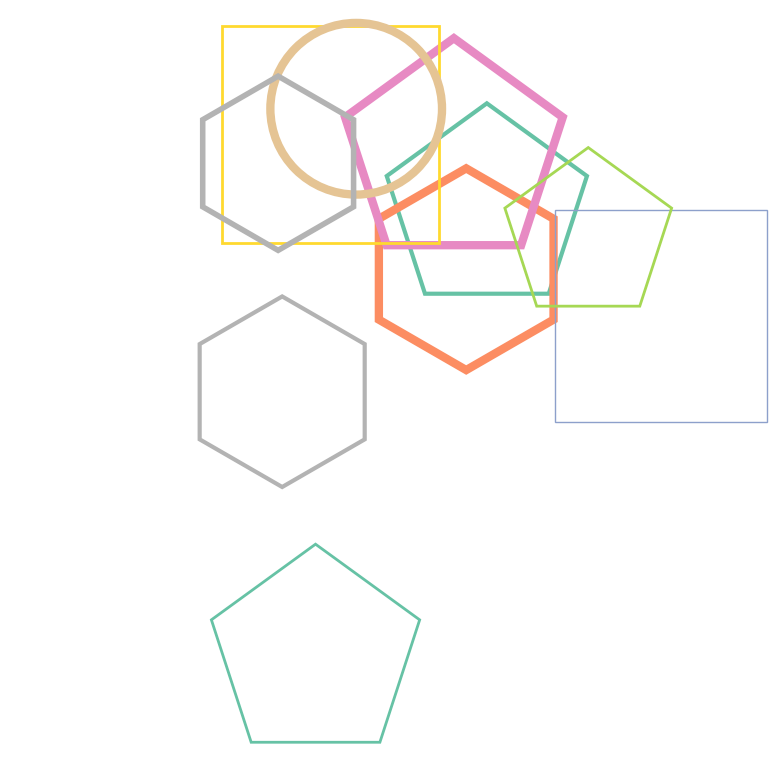[{"shape": "pentagon", "thickness": 1, "radius": 0.71, "center": [0.41, 0.151]}, {"shape": "pentagon", "thickness": 1.5, "radius": 0.68, "center": [0.632, 0.729]}, {"shape": "hexagon", "thickness": 3, "radius": 0.65, "center": [0.605, 0.65]}, {"shape": "square", "thickness": 0.5, "radius": 0.69, "center": [0.858, 0.589]}, {"shape": "pentagon", "thickness": 3, "radius": 0.74, "center": [0.589, 0.802]}, {"shape": "pentagon", "thickness": 1, "radius": 0.57, "center": [0.764, 0.695]}, {"shape": "square", "thickness": 1, "radius": 0.7, "center": [0.429, 0.826]}, {"shape": "circle", "thickness": 3, "radius": 0.56, "center": [0.463, 0.859]}, {"shape": "hexagon", "thickness": 1.5, "radius": 0.62, "center": [0.366, 0.491]}, {"shape": "hexagon", "thickness": 2, "radius": 0.57, "center": [0.361, 0.788]}]